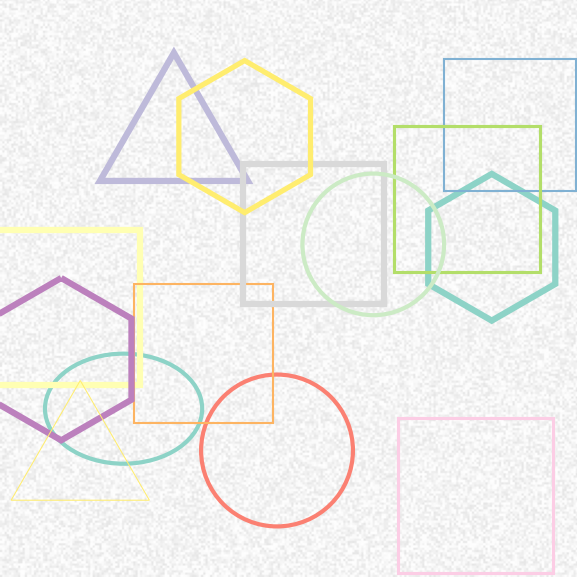[{"shape": "oval", "thickness": 2, "radius": 0.68, "center": [0.214, 0.291]}, {"shape": "hexagon", "thickness": 3, "radius": 0.64, "center": [0.852, 0.571]}, {"shape": "square", "thickness": 3, "radius": 0.67, "center": [0.109, 0.467]}, {"shape": "triangle", "thickness": 3, "radius": 0.74, "center": [0.301, 0.76]}, {"shape": "circle", "thickness": 2, "radius": 0.66, "center": [0.48, 0.219]}, {"shape": "square", "thickness": 1, "radius": 0.57, "center": [0.883, 0.783]}, {"shape": "square", "thickness": 1, "radius": 0.6, "center": [0.353, 0.386]}, {"shape": "square", "thickness": 1.5, "radius": 0.63, "center": [0.809, 0.655]}, {"shape": "square", "thickness": 1.5, "radius": 0.67, "center": [0.823, 0.141]}, {"shape": "square", "thickness": 3, "radius": 0.61, "center": [0.543, 0.594]}, {"shape": "hexagon", "thickness": 3, "radius": 0.7, "center": [0.106, 0.377]}, {"shape": "circle", "thickness": 2, "radius": 0.61, "center": [0.646, 0.576]}, {"shape": "hexagon", "thickness": 2.5, "radius": 0.66, "center": [0.424, 0.763]}, {"shape": "triangle", "thickness": 0.5, "radius": 0.69, "center": [0.139, 0.202]}]